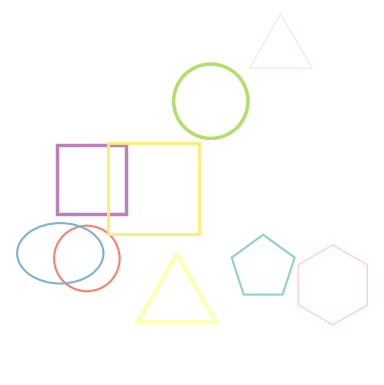[{"shape": "pentagon", "thickness": 1.5, "radius": 0.43, "center": [0.683, 0.304]}, {"shape": "triangle", "thickness": 3, "radius": 0.59, "center": [0.459, 0.222]}, {"shape": "circle", "thickness": 1.5, "radius": 0.43, "center": [0.226, 0.329]}, {"shape": "oval", "thickness": 1.5, "radius": 0.56, "center": [0.157, 0.342]}, {"shape": "circle", "thickness": 2.5, "radius": 0.48, "center": [0.548, 0.737]}, {"shape": "hexagon", "thickness": 1, "radius": 0.52, "center": [0.864, 0.26]}, {"shape": "square", "thickness": 2.5, "radius": 0.45, "center": [0.238, 0.534]}, {"shape": "triangle", "thickness": 0.5, "radius": 0.47, "center": [0.729, 0.87]}, {"shape": "square", "thickness": 2, "radius": 0.59, "center": [0.398, 0.51]}]